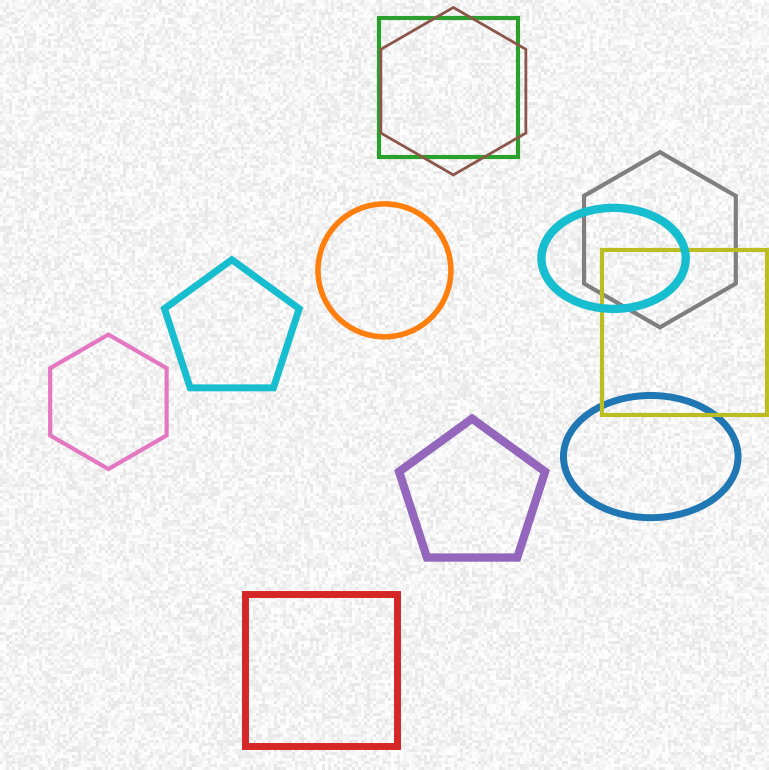[{"shape": "oval", "thickness": 2.5, "radius": 0.57, "center": [0.845, 0.407]}, {"shape": "circle", "thickness": 2, "radius": 0.43, "center": [0.499, 0.649]}, {"shape": "square", "thickness": 1.5, "radius": 0.45, "center": [0.582, 0.887]}, {"shape": "square", "thickness": 2.5, "radius": 0.5, "center": [0.417, 0.13]}, {"shape": "pentagon", "thickness": 3, "radius": 0.5, "center": [0.613, 0.357]}, {"shape": "hexagon", "thickness": 1, "radius": 0.54, "center": [0.589, 0.882]}, {"shape": "hexagon", "thickness": 1.5, "radius": 0.44, "center": [0.141, 0.478]}, {"shape": "hexagon", "thickness": 1.5, "radius": 0.57, "center": [0.857, 0.689]}, {"shape": "square", "thickness": 1.5, "radius": 0.53, "center": [0.889, 0.568]}, {"shape": "oval", "thickness": 3, "radius": 0.47, "center": [0.797, 0.664]}, {"shape": "pentagon", "thickness": 2.5, "radius": 0.46, "center": [0.301, 0.571]}]